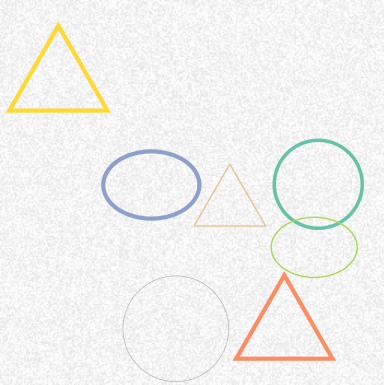[{"shape": "circle", "thickness": 2.5, "radius": 0.57, "center": [0.827, 0.521]}, {"shape": "triangle", "thickness": 3, "radius": 0.72, "center": [0.739, 0.141]}, {"shape": "oval", "thickness": 3, "radius": 0.62, "center": [0.393, 0.519]}, {"shape": "oval", "thickness": 1, "radius": 0.56, "center": [0.816, 0.358]}, {"shape": "triangle", "thickness": 3, "radius": 0.74, "center": [0.152, 0.786]}, {"shape": "triangle", "thickness": 1, "radius": 0.54, "center": [0.597, 0.467]}, {"shape": "circle", "thickness": 0.5, "radius": 0.69, "center": [0.457, 0.146]}]